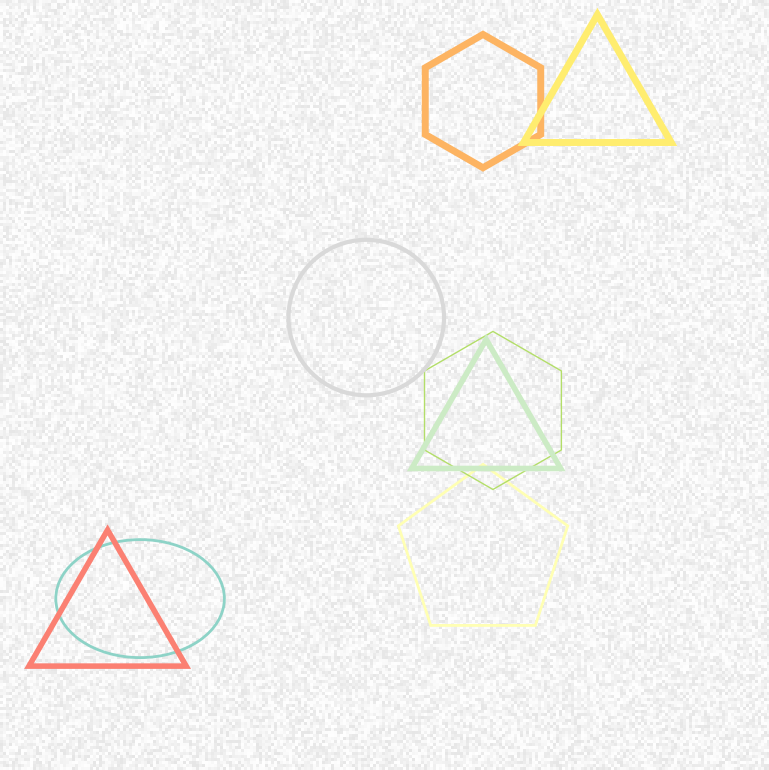[{"shape": "oval", "thickness": 1, "radius": 0.55, "center": [0.182, 0.223]}, {"shape": "pentagon", "thickness": 1, "radius": 0.58, "center": [0.627, 0.281]}, {"shape": "triangle", "thickness": 2, "radius": 0.59, "center": [0.14, 0.194]}, {"shape": "hexagon", "thickness": 2.5, "radius": 0.43, "center": [0.627, 0.869]}, {"shape": "hexagon", "thickness": 0.5, "radius": 0.51, "center": [0.64, 0.467]}, {"shape": "circle", "thickness": 1.5, "radius": 0.5, "center": [0.476, 0.588]}, {"shape": "triangle", "thickness": 2, "radius": 0.56, "center": [0.631, 0.447]}, {"shape": "triangle", "thickness": 2.5, "radius": 0.55, "center": [0.776, 0.87]}]